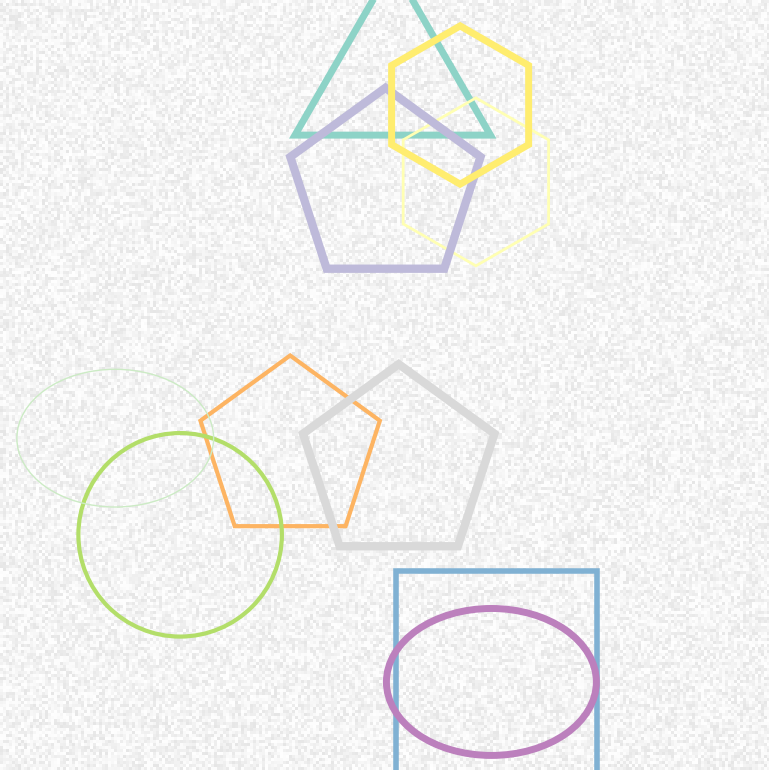[{"shape": "triangle", "thickness": 2.5, "radius": 0.73, "center": [0.51, 0.898]}, {"shape": "hexagon", "thickness": 1, "radius": 0.55, "center": [0.618, 0.764]}, {"shape": "pentagon", "thickness": 3, "radius": 0.65, "center": [0.501, 0.756]}, {"shape": "square", "thickness": 2, "radius": 0.65, "center": [0.645, 0.129]}, {"shape": "pentagon", "thickness": 1.5, "radius": 0.61, "center": [0.377, 0.416]}, {"shape": "circle", "thickness": 1.5, "radius": 0.66, "center": [0.234, 0.305]}, {"shape": "pentagon", "thickness": 3, "radius": 0.65, "center": [0.518, 0.396]}, {"shape": "oval", "thickness": 2.5, "radius": 0.68, "center": [0.638, 0.114]}, {"shape": "oval", "thickness": 0.5, "radius": 0.64, "center": [0.15, 0.431]}, {"shape": "hexagon", "thickness": 2.5, "radius": 0.51, "center": [0.598, 0.864]}]